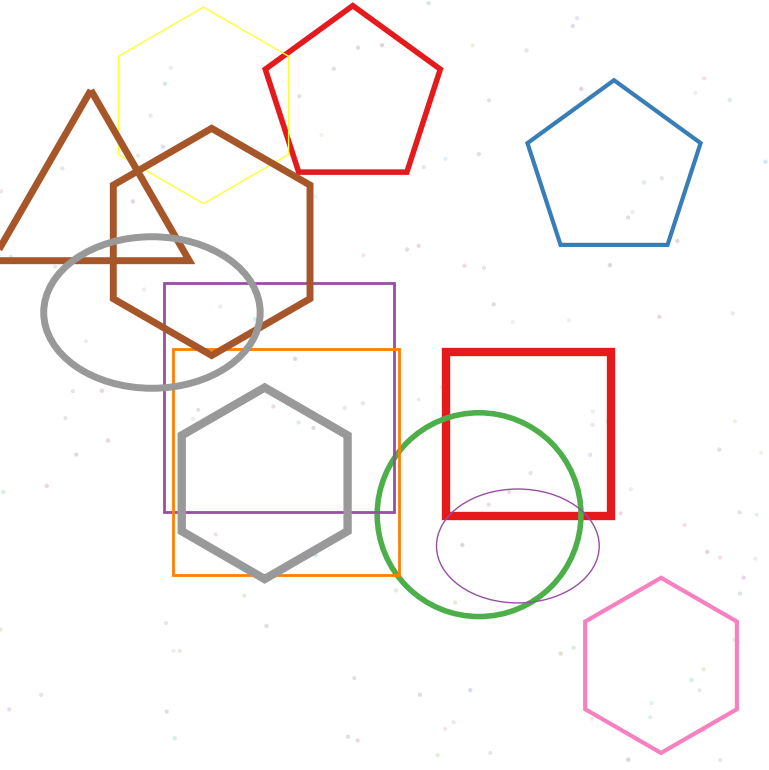[{"shape": "pentagon", "thickness": 2, "radius": 0.6, "center": [0.458, 0.873]}, {"shape": "square", "thickness": 3, "radius": 0.53, "center": [0.687, 0.437]}, {"shape": "pentagon", "thickness": 1.5, "radius": 0.59, "center": [0.797, 0.778]}, {"shape": "circle", "thickness": 2, "radius": 0.66, "center": [0.622, 0.332]}, {"shape": "oval", "thickness": 0.5, "radius": 0.53, "center": [0.673, 0.291]}, {"shape": "square", "thickness": 1, "radius": 0.75, "center": [0.363, 0.484]}, {"shape": "square", "thickness": 1, "radius": 0.74, "center": [0.371, 0.4]}, {"shape": "hexagon", "thickness": 0.5, "radius": 0.64, "center": [0.264, 0.863]}, {"shape": "triangle", "thickness": 2.5, "radius": 0.74, "center": [0.118, 0.735]}, {"shape": "hexagon", "thickness": 2.5, "radius": 0.74, "center": [0.275, 0.686]}, {"shape": "hexagon", "thickness": 1.5, "radius": 0.57, "center": [0.858, 0.136]}, {"shape": "hexagon", "thickness": 3, "radius": 0.62, "center": [0.344, 0.372]}, {"shape": "oval", "thickness": 2.5, "radius": 0.7, "center": [0.197, 0.594]}]